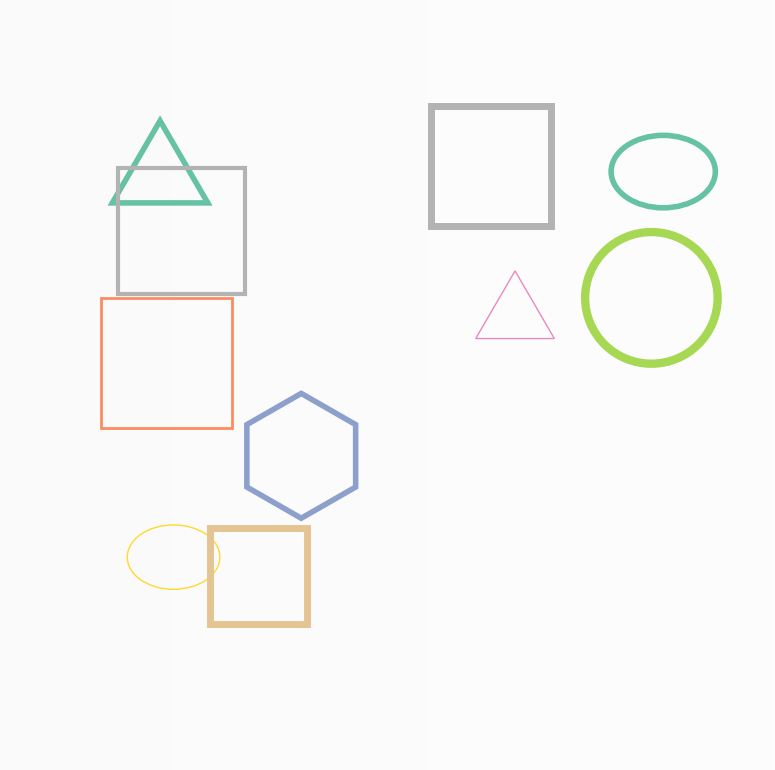[{"shape": "oval", "thickness": 2, "radius": 0.34, "center": [0.856, 0.777]}, {"shape": "triangle", "thickness": 2, "radius": 0.36, "center": [0.207, 0.772]}, {"shape": "square", "thickness": 1, "radius": 0.42, "center": [0.215, 0.529]}, {"shape": "hexagon", "thickness": 2, "radius": 0.41, "center": [0.389, 0.408]}, {"shape": "triangle", "thickness": 0.5, "radius": 0.29, "center": [0.665, 0.59]}, {"shape": "circle", "thickness": 3, "radius": 0.43, "center": [0.84, 0.613]}, {"shape": "oval", "thickness": 0.5, "radius": 0.3, "center": [0.224, 0.276]}, {"shape": "square", "thickness": 2.5, "radius": 0.31, "center": [0.333, 0.252]}, {"shape": "square", "thickness": 2.5, "radius": 0.39, "center": [0.633, 0.784]}, {"shape": "square", "thickness": 1.5, "radius": 0.41, "center": [0.234, 0.7]}]